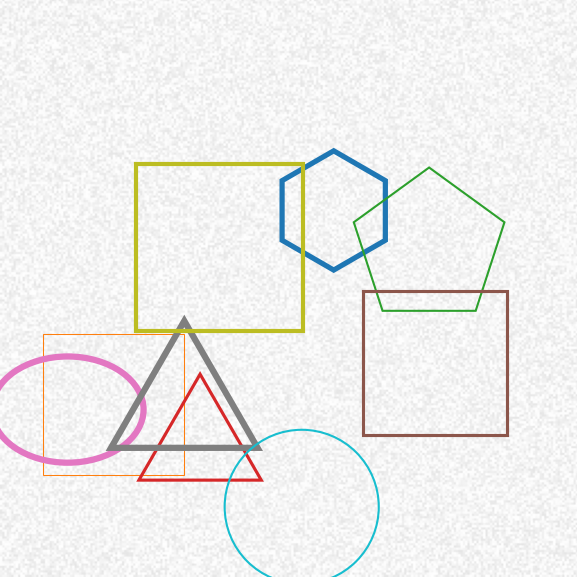[{"shape": "hexagon", "thickness": 2.5, "radius": 0.52, "center": [0.578, 0.635]}, {"shape": "square", "thickness": 0.5, "radius": 0.61, "center": [0.196, 0.298]}, {"shape": "pentagon", "thickness": 1, "radius": 0.69, "center": [0.743, 0.572]}, {"shape": "triangle", "thickness": 1.5, "radius": 0.61, "center": [0.346, 0.229]}, {"shape": "square", "thickness": 1.5, "radius": 0.62, "center": [0.754, 0.371]}, {"shape": "oval", "thickness": 3, "radius": 0.66, "center": [0.117, 0.29]}, {"shape": "triangle", "thickness": 3, "radius": 0.73, "center": [0.319, 0.297]}, {"shape": "square", "thickness": 2, "radius": 0.72, "center": [0.38, 0.57]}, {"shape": "circle", "thickness": 1, "radius": 0.67, "center": [0.522, 0.121]}]